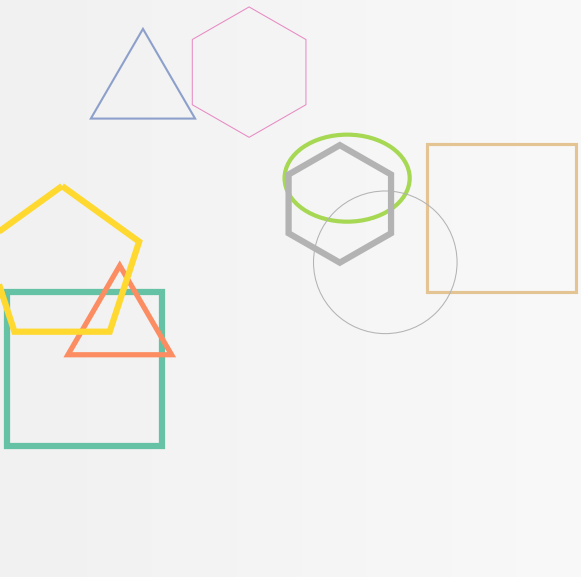[{"shape": "square", "thickness": 3, "radius": 0.67, "center": [0.145, 0.361]}, {"shape": "triangle", "thickness": 2.5, "radius": 0.51, "center": [0.206, 0.436]}, {"shape": "triangle", "thickness": 1, "radius": 0.52, "center": [0.246, 0.846]}, {"shape": "hexagon", "thickness": 0.5, "radius": 0.56, "center": [0.429, 0.874]}, {"shape": "oval", "thickness": 2, "radius": 0.54, "center": [0.597, 0.691]}, {"shape": "pentagon", "thickness": 3, "radius": 0.7, "center": [0.107, 0.538]}, {"shape": "square", "thickness": 1.5, "radius": 0.64, "center": [0.863, 0.622]}, {"shape": "hexagon", "thickness": 3, "radius": 0.51, "center": [0.585, 0.646]}, {"shape": "circle", "thickness": 0.5, "radius": 0.62, "center": [0.663, 0.545]}]